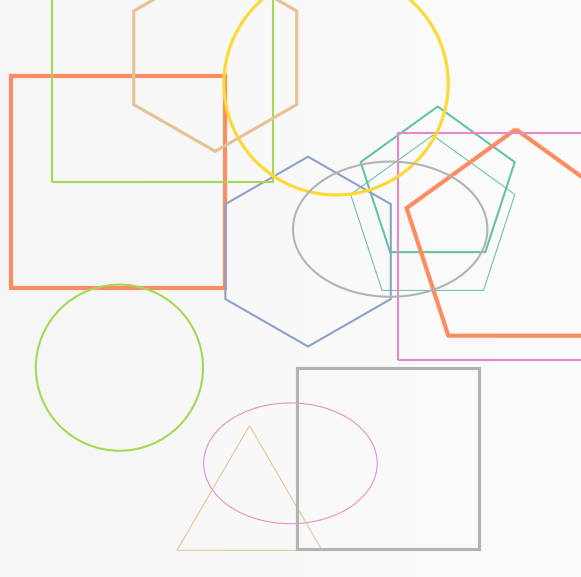[{"shape": "pentagon", "thickness": 0.5, "radius": 0.74, "center": [0.745, 0.616]}, {"shape": "pentagon", "thickness": 1, "radius": 0.7, "center": [0.753, 0.675]}, {"shape": "square", "thickness": 2, "radius": 0.92, "center": [0.203, 0.683]}, {"shape": "pentagon", "thickness": 2, "radius": 0.99, "center": [0.887, 0.578]}, {"shape": "hexagon", "thickness": 1, "radius": 0.82, "center": [0.53, 0.563]}, {"shape": "oval", "thickness": 0.5, "radius": 0.75, "center": [0.5, 0.197]}, {"shape": "square", "thickness": 1, "radius": 0.98, "center": [0.88, 0.572]}, {"shape": "square", "thickness": 1, "radius": 0.95, "center": [0.28, 0.874]}, {"shape": "circle", "thickness": 1, "radius": 0.72, "center": [0.205, 0.362]}, {"shape": "circle", "thickness": 1.5, "radius": 0.97, "center": [0.578, 0.855]}, {"shape": "triangle", "thickness": 0.5, "radius": 0.72, "center": [0.429, 0.118]}, {"shape": "hexagon", "thickness": 1.5, "radius": 0.81, "center": [0.37, 0.899]}, {"shape": "square", "thickness": 1.5, "radius": 0.78, "center": [0.668, 0.205]}, {"shape": "oval", "thickness": 1, "radius": 0.84, "center": [0.671, 0.602]}]